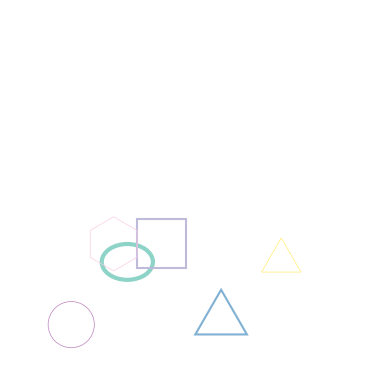[{"shape": "oval", "thickness": 3, "radius": 0.33, "center": [0.331, 0.32]}, {"shape": "square", "thickness": 1.5, "radius": 0.32, "center": [0.42, 0.368]}, {"shape": "triangle", "thickness": 1.5, "radius": 0.39, "center": [0.574, 0.17]}, {"shape": "hexagon", "thickness": 0.5, "radius": 0.35, "center": [0.295, 0.367]}, {"shape": "circle", "thickness": 0.5, "radius": 0.3, "center": [0.185, 0.157]}, {"shape": "triangle", "thickness": 0.5, "radius": 0.3, "center": [0.731, 0.323]}]